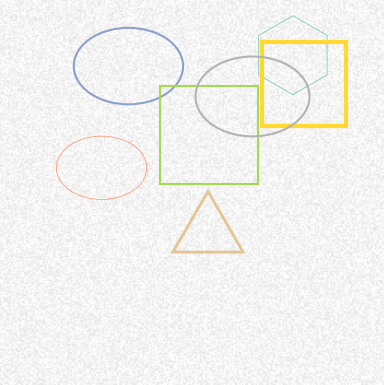[{"shape": "hexagon", "thickness": 0.5, "radius": 0.51, "center": [0.761, 0.857]}, {"shape": "oval", "thickness": 0.5, "radius": 0.59, "center": [0.264, 0.564]}, {"shape": "oval", "thickness": 1.5, "radius": 0.71, "center": [0.334, 0.828]}, {"shape": "square", "thickness": 1.5, "radius": 0.64, "center": [0.544, 0.649]}, {"shape": "square", "thickness": 3, "radius": 0.55, "center": [0.79, 0.781]}, {"shape": "triangle", "thickness": 2, "radius": 0.53, "center": [0.54, 0.398]}, {"shape": "oval", "thickness": 1.5, "radius": 0.74, "center": [0.656, 0.749]}]